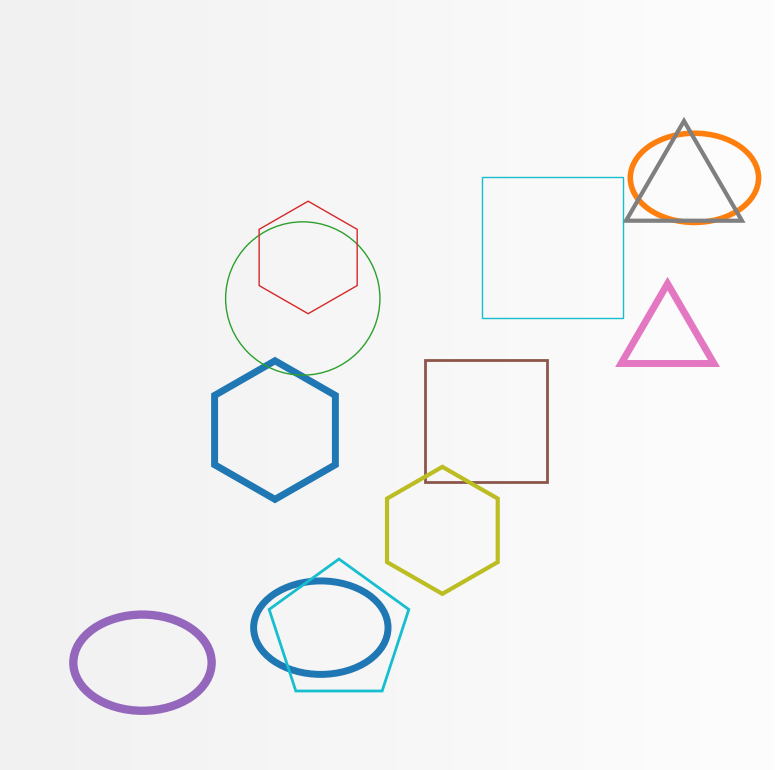[{"shape": "hexagon", "thickness": 2.5, "radius": 0.45, "center": [0.355, 0.441]}, {"shape": "oval", "thickness": 2.5, "radius": 0.43, "center": [0.414, 0.185]}, {"shape": "oval", "thickness": 2, "radius": 0.41, "center": [0.896, 0.769]}, {"shape": "circle", "thickness": 0.5, "radius": 0.5, "center": [0.391, 0.612]}, {"shape": "hexagon", "thickness": 0.5, "radius": 0.37, "center": [0.398, 0.666]}, {"shape": "oval", "thickness": 3, "radius": 0.45, "center": [0.184, 0.139]}, {"shape": "square", "thickness": 1, "radius": 0.39, "center": [0.627, 0.453]}, {"shape": "triangle", "thickness": 2.5, "radius": 0.35, "center": [0.861, 0.562]}, {"shape": "triangle", "thickness": 1.5, "radius": 0.43, "center": [0.883, 0.757]}, {"shape": "hexagon", "thickness": 1.5, "radius": 0.41, "center": [0.571, 0.311]}, {"shape": "square", "thickness": 0.5, "radius": 0.46, "center": [0.713, 0.679]}, {"shape": "pentagon", "thickness": 1, "radius": 0.47, "center": [0.437, 0.179]}]